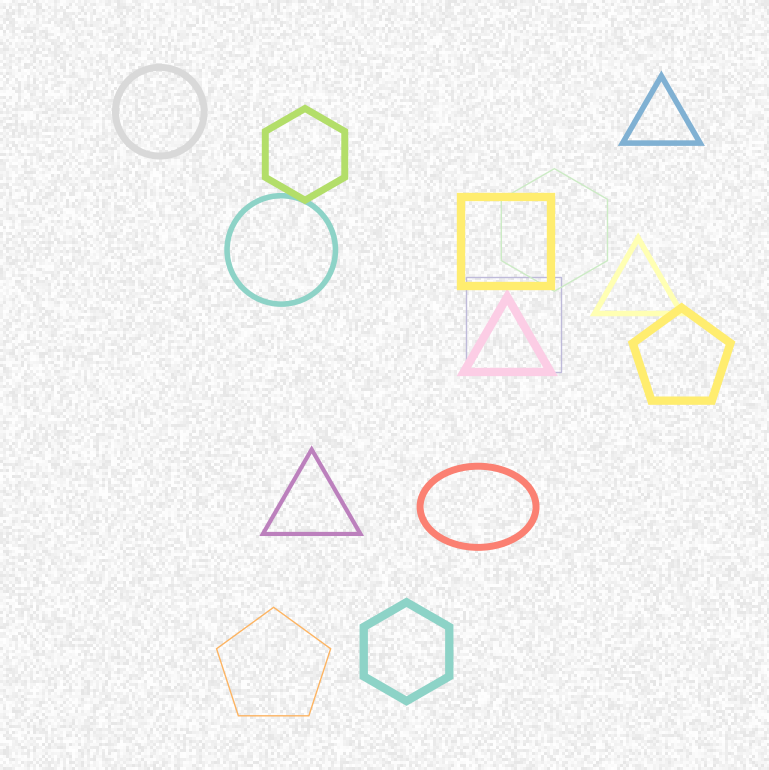[{"shape": "hexagon", "thickness": 3, "radius": 0.32, "center": [0.528, 0.154]}, {"shape": "circle", "thickness": 2, "radius": 0.35, "center": [0.365, 0.675]}, {"shape": "triangle", "thickness": 2, "radius": 0.33, "center": [0.829, 0.626]}, {"shape": "square", "thickness": 0.5, "radius": 0.31, "center": [0.667, 0.578]}, {"shape": "oval", "thickness": 2.5, "radius": 0.38, "center": [0.621, 0.342]}, {"shape": "triangle", "thickness": 2, "radius": 0.29, "center": [0.859, 0.843]}, {"shape": "pentagon", "thickness": 0.5, "radius": 0.39, "center": [0.355, 0.133]}, {"shape": "hexagon", "thickness": 2.5, "radius": 0.3, "center": [0.396, 0.8]}, {"shape": "triangle", "thickness": 3, "radius": 0.33, "center": [0.659, 0.549]}, {"shape": "circle", "thickness": 2.5, "radius": 0.29, "center": [0.208, 0.855]}, {"shape": "triangle", "thickness": 1.5, "radius": 0.37, "center": [0.405, 0.343]}, {"shape": "hexagon", "thickness": 0.5, "radius": 0.4, "center": [0.72, 0.701]}, {"shape": "pentagon", "thickness": 3, "radius": 0.33, "center": [0.885, 0.534]}, {"shape": "square", "thickness": 3, "radius": 0.29, "center": [0.657, 0.686]}]